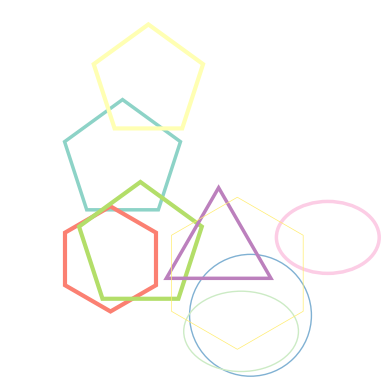[{"shape": "pentagon", "thickness": 2.5, "radius": 0.79, "center": [0.318, 0.583]}, {"shape": "pentagon", "thickness": 3, "radius": 0.75, "center": [0.385, 0.787]}, {"shape": "hexagon", "thickness": 3, "radius": 0.68, "center": [0.287, 0.327]}, {"shape": "circle", "thickness": 1, "radius": 0.79, "center": [0.651, 0.181]}, {"shape": "pentagon", "thickness": 3, "radius": 0.84, "center": [0.365, 0.36]}, {"shape": "oval", "thickness": 2.5, "radius": 0.67, "center": [0.851, 0.383]}, {"shape": "triangle", "thickness": 2.5, "radius": 0.78, "center": [0.568, 0.356]}, {"shape": "oval", "thickness": 1, "radius": 0.75, "center": [0.626, 0.139]}, {"shape": "hexagon", "thickness": 0.5, "radius": 0.99, "center": [0.616, 0.29]}]